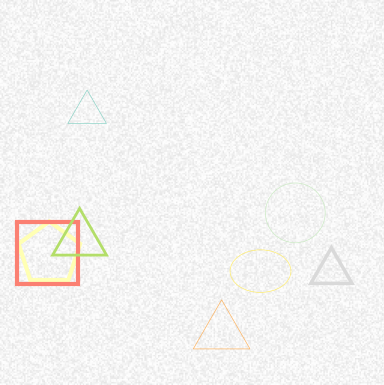[{"shape": "triangle", "thickness": 0.5, "radius": 0.29, "center": [0.226, 0.708]}, {"shape": "pentagon", "thickness": 3, "radius": 0.42, "center": [0.128, 0.341]}, {"shape": "square", "thickness": 3, "radius": 0.4, "center": [0.123, 0.343]}, {"shape": "triangle", "thickness": 0.5, "radius": 0.43, "center": [0.576, 0.136]}, {"shape": "triangle", "thickness": 2, "radius": 0.4, "center": [0.207, 0.378]}, {"shape": "triangle", "thickness": 2.5, "radius": 0.31, "center": [0.861, 0.295]}, {"shape": "circle", "thickness": 0.5, "radius": 0.39, "center": [0.767, 0.447]}, {"shape": "oval", "thickness": 0.5, "radius": 0.4, "center": [0.677, 0.296]}]